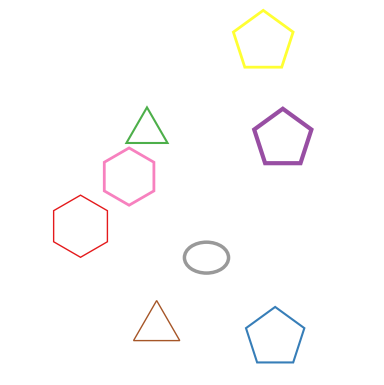[{"shape": "hexagon", "thickness": 1, "radius": 0.4, "center": [0.209, 0.412]}, {"shape": "pentagon", "thickness": 1.5, "radius": 0.4, "center": [0.715, 0.123]}, {"shape": "triangle", "thickness": 1.5, "radius": 0.31, "center": [0.382, 0.659]}, {"shape": "pentagon", "thickness": 3, "radius": 0.39, "center": [0.735, 0.639]}, {"shape": "pentagon", "thickness": 2, "radius": 0.41, "center": [0.684, 0.891]}, {"shape": "triangle", "thickness": 1, "radius": 0.35, "center": [0.407, 0.15]}, {"shape": "hexagon", "thickness": 2, "radius": 0.37, "center": [0.335, 0.541]}, {"shape": "oval", "thickness": 2.5, "radius": 0.29, "center": [0.536, 0.331]}]